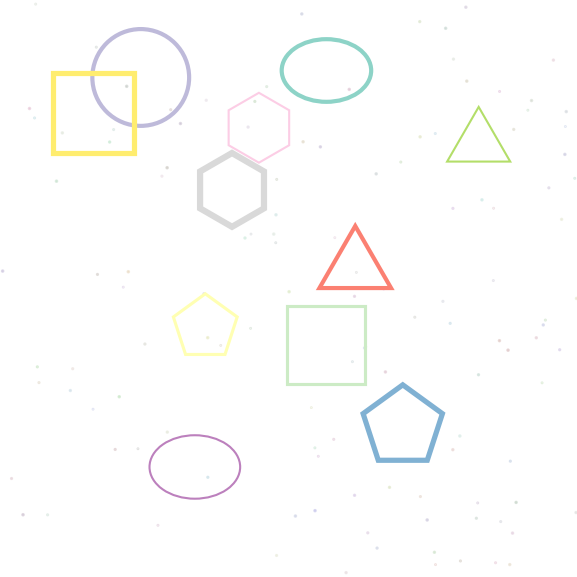[{"shape": "oval", "thickness": 2, "radius": 0.39, "center": [0.565, 0.877]}, {"shape": "pentagon", "thickness": 1.5, "radius": 0.29, "center": [0.355, 0.432]}, {"shape": "circle", "thickness": 2, "radius": 0.42, "center": [0.244, 0.865]}, {"shape": "triangle", "thickness": 2, "radius": 0.36, "center": [0.615, 0.536]}, {"shape": "pentagon", "thickness": 2.5, "radius": 0.36, "center": [0.697, 0.261]}, {"shape": "triangle", "thickness": 1, "radius": 0.32, "center": [0.829, 0.751]}, {"shape": "hexagon", "thickness": 1, "radius": 0.3, "center": [0.448, 0.778]}, {"shape": "hexagon", "thickness": 3, "radius": 0.32, "center": [0.402, 0.67]}, {"shape": "oval", "thickness": 1, "radius": 0.39, "center": [0.337, 0.191]}, {"shape": "square", "thickness": 1.5, "radius": 0.34, "center": [0.564, 0.401]}, {"shape": "square", "thickness": 2.5, "radius": 0.35, "center": [0.162, 0.804]}]